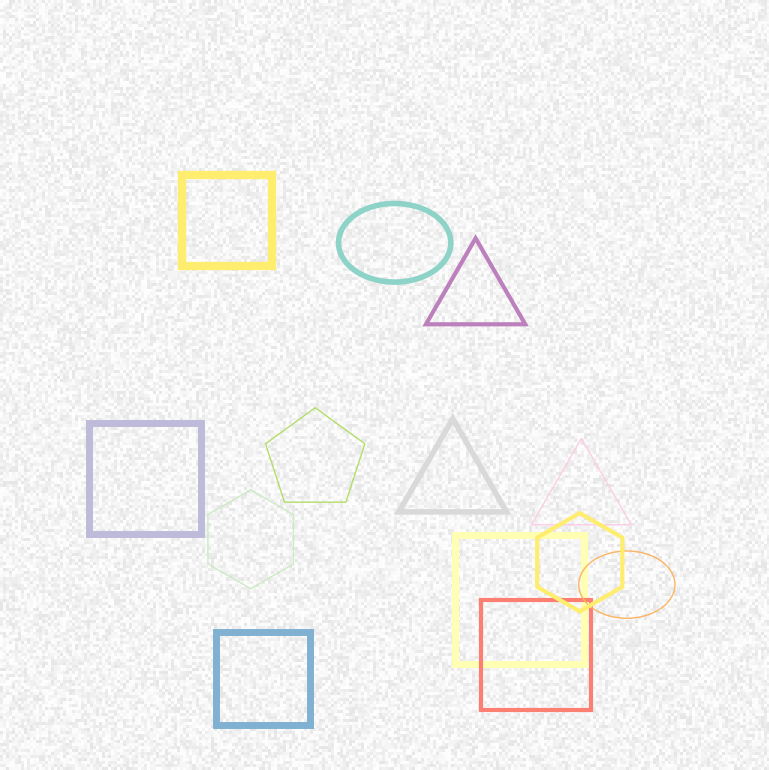[{"shape": "oval", "thickness": 2, "radius": 0.36, "center": [0.513, 0.685]}, {"shape": "square", "thickness": 2.5, "radius": 0.42, "center": [0.674, 0.222]}, {"shape": "square", "thickness": 2.5, "radius": 0.36, "center": [0.188, 0.378]}, {"shape": "square", "thickness": 1.5, "radius": 0.36, "center": [0.696, 0.149]}, {"shape": "square", "thickness": 2.5, "radius": 0.3, "center": [0.342, 0.119]}, {"shape": "oval", "thickness": 0.5, "radius": 0.31, "center": [0.814, 0.241]}, {"shape": "pentagon", "thickness": 0.5, "radius": 0.34, "center": [0.409, 0.403]}, {"shape": "triangle", "thickness": 0.5, "radius": 0.37, "center": [0.755, 0.356]}, {"shape": "triangle", "thickness": 2, "radius": 0.4, "center": [0.588, 0.376]}, {"shape": "triangle", "thickness": 1.5, "radius": 0.37, "center": [0.618, 0.616]}, {"shape": "hexagon", "thickness": 0.5, "radius": 0.32, "center": [0.326, 0.3]}, {"shape": "square", "thickness": 3, "radius": 0.29, "center": [0.295, 0.714]}, {"shape": "hexagon", "thickness": 1.5, "radius": 0.32, "center": [0.753, 0.27]}]